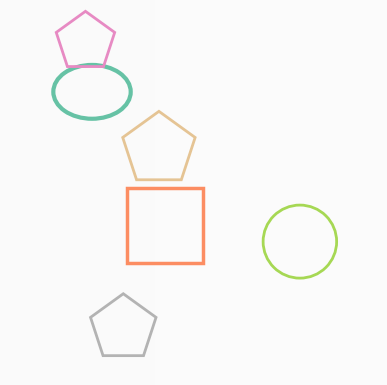[{"shape": "oval", "thickness": 3, "radius": 0.5, "center": [0.237, 0.761]}, {"shape": "square", "thickness": 2.5, "radius": 0.49, "center": [0.425, 0.413]}, {"shape": "pentagon", "thickness": 2, "radius": 0.4, "center": [0.221, 0.891]}, {"shape": "circle", "thickness": 2, "radius": 0.47, "center": [0.774, 0.372]}, {"shape": "pentagon", "thickness": 2, "radius": 0.49, "center": [0.41, 0.613]}, {"shape": "pentagon", "thickness": 2, "radius": 0.44, "center": [0.318, 0.148]}]